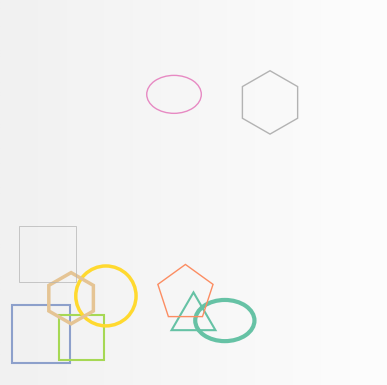[{"shape": "oval", "thickness": 3, "radius": 0.38, "center": [0.58, 0.167]}, {"shape": "triangle", "thickness": 1.5, "radius": 0.33, "center": [0.499, 0.175]}, {"shape": "pentagon", "thickness": 1, "radius": 0.37, "center": [0.479, 0.238]}, {"shape": "square", "thickness": 1.5, "radius": 0.37, "center": [0.105, 0.132]}, {"shape": "oval", "thickness": 1, "radius": 0.35, "center": [0.449, 0.755]}, {"shape": "square", "thickness": 1.5, "radius": 0.29, "center": [0.21, 0.124]}, {"shape": "circle", "thickness": 2.5, "radius": 0.39, "center": [0.273, 0.231]}, {"shape": "hexagon", "thickness": 2.5, "radius": 0.33, "center": [0.183, 0.225]}, {"shape": "square", "thickness": 0.5, "radius": 0.36, "center": [0.123, 0.341]}, {"shape": "hexagon", "thickness": 1, "radius": 0.41, "center": [0.697, 0.734]}]